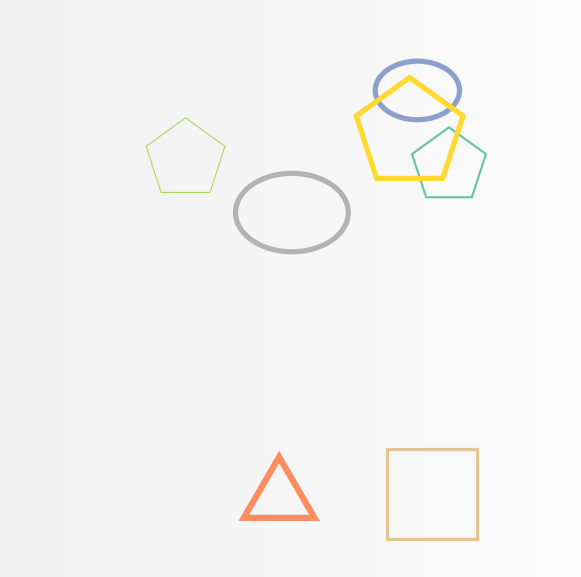[{"shape": "pentagon", "thickness": 1, "radius": 0.33, "center": [0.772, 0.712]}, {"shape": "triangle", "thickness": 3, "radius": 0.35, "center": [0.48, 0.138]}, {"shape": "oval", "thickness": 2.5, "radius": 0.36, "center": [0.718, 0.843]}, {"shape": "pentagon", "thickness": 0.5, "radius": 0.36, "center": [0.319, 0.724]}, {"shape": "pentagon", "thickness": 2.5, "radius": 0.48, "center": [0.705, 0.768]}, {"shape": "square", "thickness": 1.5, "radius": 0.39, "center": [0.743, 0.143]}, {"shape": "oval", "thickness": 2.5, "radius": 0.49, "center": [0.502, 0.631]}]